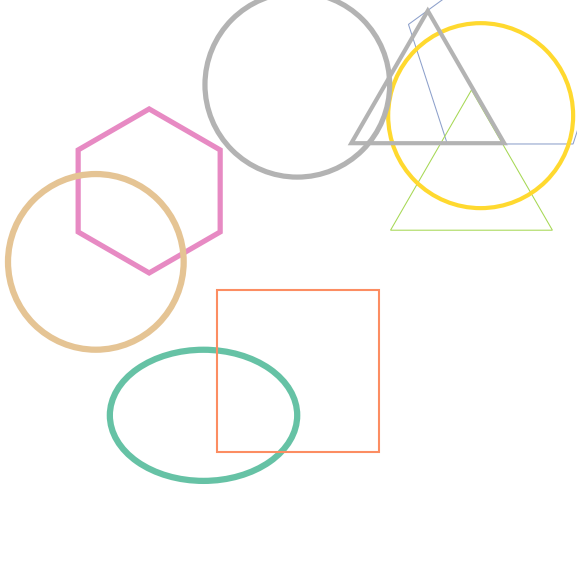[{"shape": "oval", "thickness": 3, "radius": 0.81, "center": [0.352, 0.28]}, {"shape": "square", "thickness": 1, "radius": 0.7, "center": [0.516, 0.357]}, {"shape": "pentagon", "thickness": 0.5, "radius": 0.93, "center": [0.883, 0.9]}, {"shape": "hexagon", "thickness": 2.5, "radius": 0.71, "center": [0.258, 0.668]}, {"shape": "triangle", "thickness": 0.5, "radius": 0.81, "center": [0.816, 0.681]}, {"shape": "circle", "thickness": 2, "radius": 0.8, "center": [0.832, 0.799]}, {"shape": "circle", "thickness": 3, "radius": 0.76, "center": [0.166, 0.546]}, {"shape": "circle", "thickness": 2.5, "radius": 0.8, "center": [0.515, 0.852]}, {"shape": "triangle", "thickness": 2, "radius": 0.76, "center": [0.741, 0.828]}]